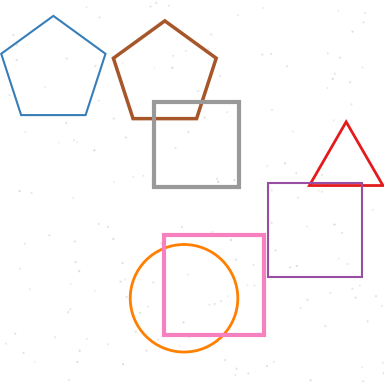[{"shape": "triangle", "thickness": 2, "radius": 0.55, "center": [0.899, 0.573]}, {"shape": "pentagon", "thickness": 1.5, "radius": 0.71, "center": [0.139, 0.816]}, {"shape": "square", "thickness": 1.5, "radius": 0.61, "center": [0.818, 0.403]}, {"shape": "circle", "thickness": 2, "radius": 0.7, "center": [0.478, 0.225]}, {"shape": "pentagon", "thickness": 2.5, "radius": 0.7, "center": [0.428, 0.805]}, {"shape": "square", "thickness": 3, "radius": 0.65, "center": [0.556, 0.259]}, {"shape": "square", "thickness": 3, "radius": 0.55, "center": [0.51, 0.625]}]